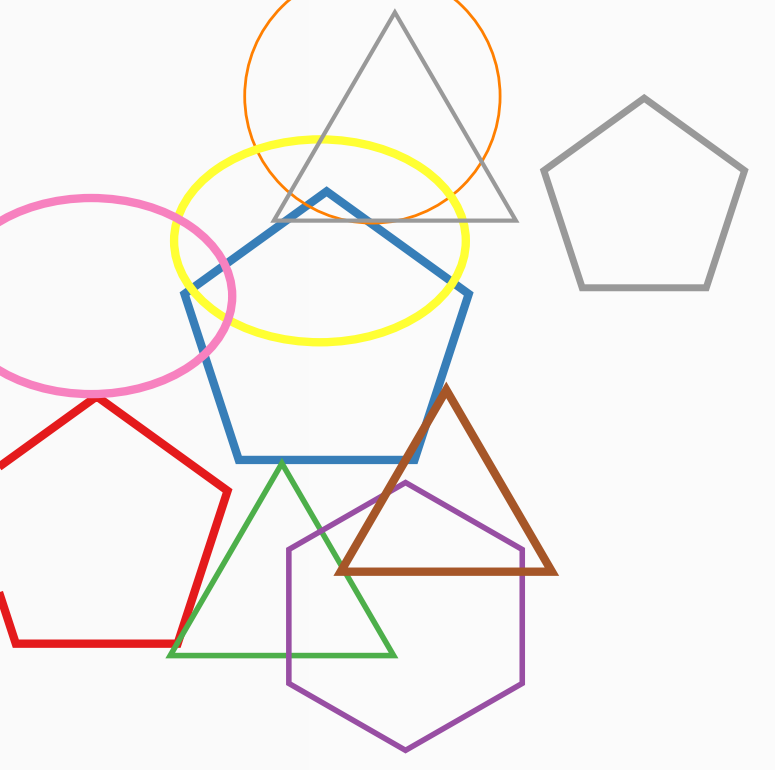[{"shape": "pentagon", "thickness": 3, "radius": 0.89, "center": [0.125, 0.308]}, {"shape": "pentagon", "thickness": 3, "radius": 0.96, "center": [0.421, 0.559]}, {"shape": "triangle", "thickness": 2, "radius": 0.83, "center": [0.364, 0.232]}, {"shape": "hexagon", "thickness": 2, "radius": 0.87, "center": [0.523, 0.199]}, {"shape": "circle", "thickness": 1, "radius": 0.82, "center": [0.481, 0.875]}, {"shape": "oval", "thickness": 3, "radius": 0.94, "center": [0.413, 0.687]}, {"shape": "triangle", "thickness": 3, "radius": 0.79, "center": [0.576, 0.336]}, {"shape": "oval", "thickness": 3, "radius": 0.91, "center": [0.118, 0.616]}, {"shape": "triangle", "thickness": 1.5, "radius": 0.9, "center": [0.51, 0.804]}, {"shape": "pentagon", "thickness": 2.5, "radius": 0.68, "center": [0.831, 0.736]}]